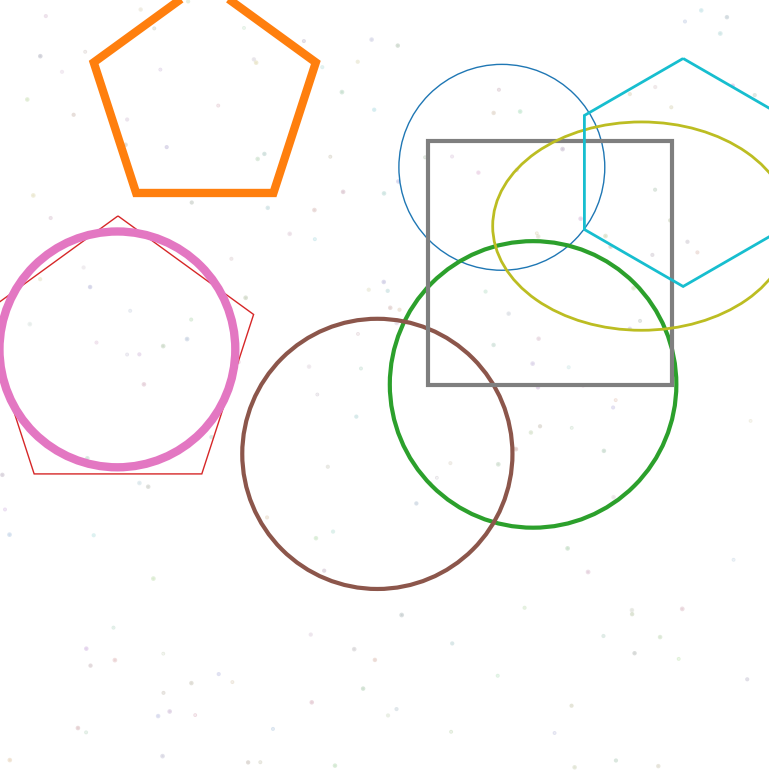[{"shape": "circle", "thickness": 0.5, "radius": 0.67, "center": [0.652, 0.783]}, {"shape": "pentagon", "thickness": 3, "radius": 0.76, "center": [0.266, 0.872]}, {"shape": "circle", "thickness": 1.5, "radius": 0.93, "center": [0.692, 0.501]}, {"shape": "pentagon", "thickness": 0.5, "radius": 0.93, "center": [0.153, 0.534]}, {"shape": "circle", "thickness": 1.5, "radius": 0.88, "center": [0.49, 0.411]}, {"shape": "circle", "thickness": 3, "radius": 0.77, "center": [0.152, 0.546]}, {"shape": "square", "thickness": 1.5, "radius": 0.79, "center": [0.714, 0.659]}, {"shape": "oval", "thickness": 1, "radius": 0.97, "center": [0.833, 0.706]}, {"shape": "hexagon", "thickness": 1, "radius": 0.74, "center": [0.887, 0.776]}]